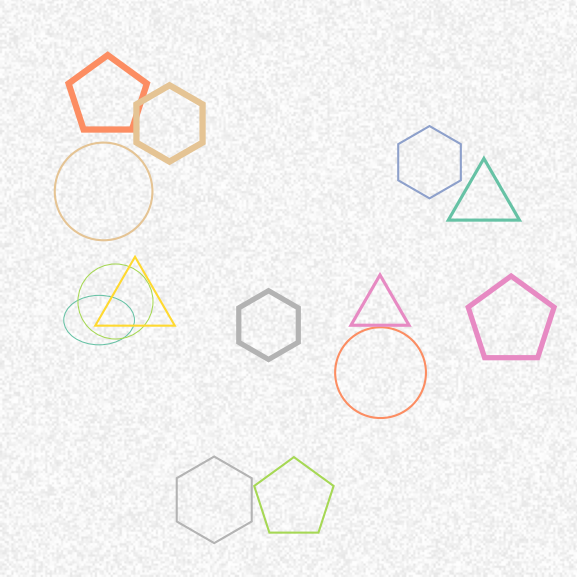[{"shape": "triangle", "thickness": 1.5, "radius": 0.36, "center": [0.838, 0.654]}, {"shape": "oval", "thickness": 0.5, "radius": 0.31, "center": [0.172, 0.445]}, {"shape": "circle", "thickness": 1, "radius": 0.39, "center": [0.659, 0.354]}, {"shape": "pentagon", "thickness": 3, "radius": 0.36, "center": [0.187, 0.832]}, {"shape": "hexagon", "thickness": 1, "radius": 0.31, "center": [0.744, 0.718]}, {"shape": "pentagon", "thickness": 2.5, "radius": 0.39, "center": [0.885, 0.443]}, {"shape": "triangle", "thickness": 1.5, "radius": 0.29, "center": [0.658, 0.465]}, {"shape": "pentagon", "thickness": 1, "radius": 0.36, "center": [0.509, 0.135]}, {"shape": "circle", "thickness": 0.5, "radius": 0.32, "center": [0.2, 0.477]}, {"shape": "triangle", "thickness": 1, "radius": 0.4, "center": [0.234, 0.475]}, {"shape": "hexagon", "thickness": 3, "radius": 0.33, "center": [0.293, 0.785]}, {"shape": "circle", "thickness": 1, "radius": 0.42, "center": [0.179, 0.668]}, {"shape": "hexagon", "thickness": 2.5, "radius": 0.3, "center": [0.465, 0.436]}, {"shape": "hexagon", "thickness": 1, "radius": 0.37, "center": [0.371, 0.134]}]